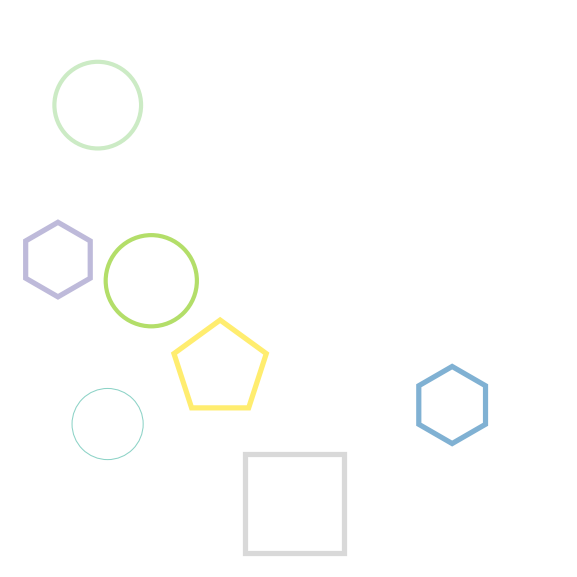[{"shape": "circle", "thickness": 0.5, "radius": 0.31, "center": [0.186, 0.265]}, {"shape": "hexagon", "thickness": 2.5, "radius": 0.32, "center": [0.1, 0.55]}, {"shape": "hexagon", "thickness": 2.5, "radius": 0.33, "center": [0.783, 0.298]}, {"shape": "circle", "thickness": 2, "radius": 0.39, "center": [0.262, 0.513]}, {"shape": "square", "thickness": 2.5, "radius": 0.43, "center": [0.51, 0.128]}, {"shape": "circle", "thickness": 2, "radius": 0.38, "center": [0.169, 0.817]}, {"shape": "pentagon", "thickness": 2.5, "radius": 0.42, "center": [0.381, 0.361]}]